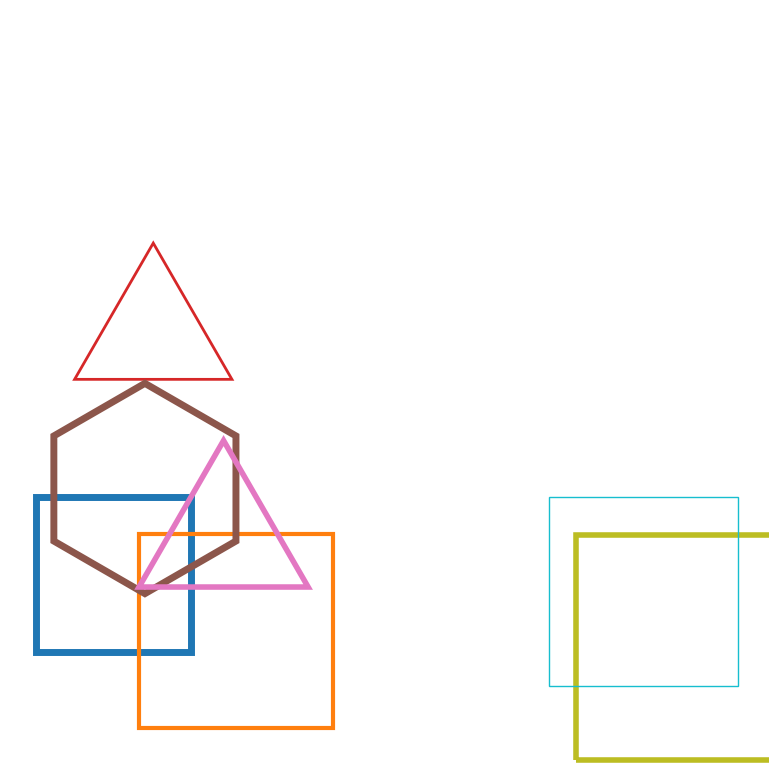[{"shape": "square", "thickness": 2.5, "radius": 0.5, "center": [0.147, 0.254]}, {"shape": "square", "thickness": 1.5, "radius": 0.63, "center": [0.306, 0.181]}, {"shape": "triangle", "thickness": 1, "radius": 0.59, "center": [0.199, 0.566]}, {"shape": "hexagon", "thickness": 2.5, "radius": 0.68, "center": [0.188, 0.366]}, {"shape": "triangle", "thickness": 2, "radius": 0.63, "center": [0.29, 0.301]}, {"shape": "square", "thickness": 2, "radius": 0.73, "center": [0.894, 0.159]}, {"shape": "square", "thickness": 0.5, "radius": 0.61, "center": [0.836, 0.232]}]